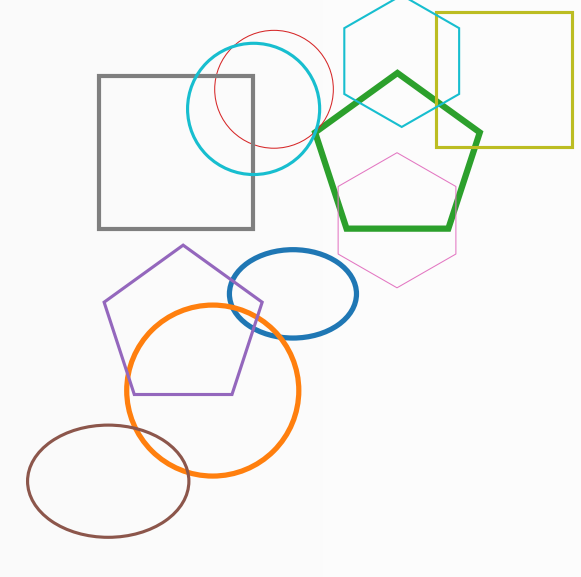[{"shape": "oval", "thickness": 2.5, "radius": 0.55, "center": [0.504, 0.49]}, {"shape": "circle", "thickness": 2.5, "radius": 0.74, "center": [0.366, 0.323]}, {"shape": "pentagon", "thickness": 3, "radius": 0.74, "center": [0.684, 0.724]}, {"shape": "circle", "thickness": 0.5, "radius": 0.51, "center": [0.471, 0.845]}, {"shape": "pentagon", "thickness": 1.5, "radius": 0.71, "center": [0.315, 0.432]}, {"shape": "oval", "thickness": 1.5, "radius": 0.69, "center": [0.186, 0.166]}, {"shape": "hexagon", "thickness": 0.5, "radius": 0.58, "center": [0.683, 0.618]}, {"shape": "square", "thickness": 2, "radius": 0.66, "center": [0.303, 0.734]}, {"shape": "square", "thickness": 1.5, "radius": 0.59, "center": [0.867, 0.862]}, {"shape": "hexagon", "thickness": 1, "radius": 0.57, "center": [0.691, 0.893]}, {"shape": "circle", "thickness": 1.5, "radius": 0.57, "center": [0.436, 0.811]}]